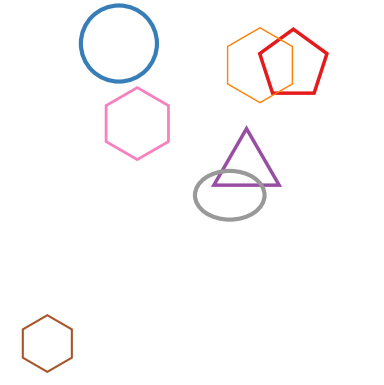[{"shape": "pentagon", "thickness": 2.5, "radius": 0.46, "center": [0.762, 0.832]}, {"shape": "circle", "thickness": 3, "radius": 0.49, "center": [0.309, 0.887]}, {"shape": "triangle", "thickness": 2.5, "radius": 0.49, "center": [0.64, 0.568]}, {"shape": "hexagon", "thickness": 1, "radius": 0.49, "center": [0.675, 0.831]}, {"shape": "hexagon", "thickness": 1.5, "radius": 0.37, "center": [0.123, 0.108]}, {"shape": "hexagon", "thickness": 2, "radius": 0.47, "center": [0.357, 0.679]}, {"shape": "oval", "thickness": 3, "radius": 0.45, "center": [0.597, 0.493]}]